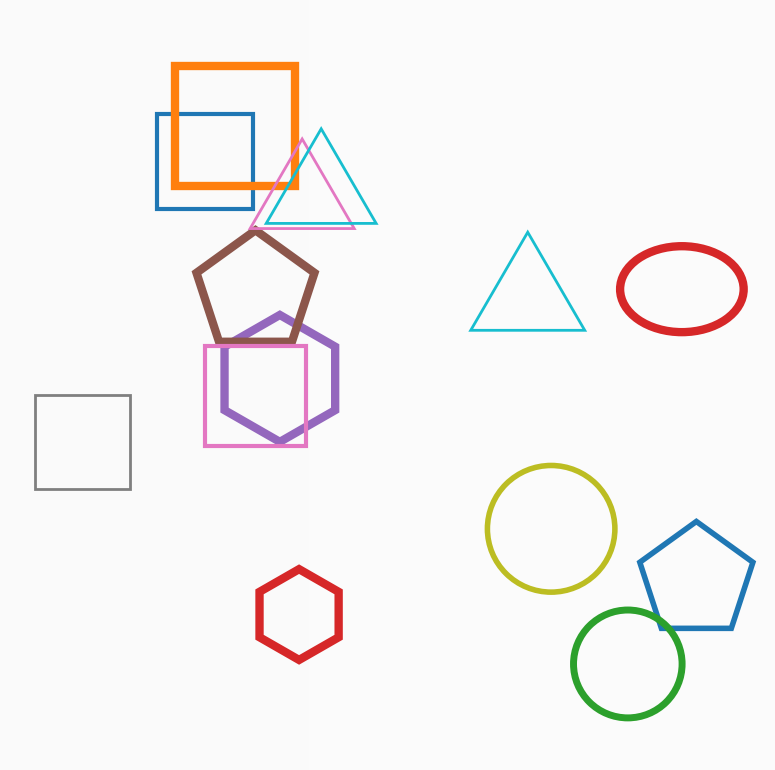[{"shape": "square", "thickness": 1.5, "radius": 0.31, "center": [0.265, 0.791]}, {"shape": "pentagon", "thickness": 2, "radius": 0.38, "center": [0.899, 0.246]}, {"shape": "square", "thickness": 3, "radius": 0.39, "center": [0.303, 0.837]}, {"shape": "circle", "thickness": 2.5, "radius": 0.35, "center": [0.81, 0.138]}, {"shape": "hexagon", "thickness": 3, "radius": 0.29, "center": [0.386, 0.202]}, {"shape": "oval", "thickness": 3, "radius": 0.4, "center": [0.88, 0.624]}, {"shape": "hexagon", "thickness": 3, "radius": 0.41, "center": [0.361, 0.509]}, {"shape": "pentagon", "thickness": 3, "radius": 0.4, "center": [0.33, 0.621]}, {"shape": "square", "thickness": 1.5, "radius": 0.33, "center": [0.33, 0.486]}, {"shape": "triangle", "thickness": 1, "radius": 0.39, "center": [0.39, 0.742]}, {"shape": "square", "thickness": 1, "radius": 0.3, "center": [0.106, 0.426]}, {"shape": "circle", "thickness": 2, "radius": 0.41, "center": [0.711, 0.313]}, {"shape": "triangle", "thickness": 1, "radius": 0.42, "center": [0.681, 0.613]}, {"shape": "triangle", "thickness": 1, "radius": 0.41, "center": [0.414, 0.751]}]